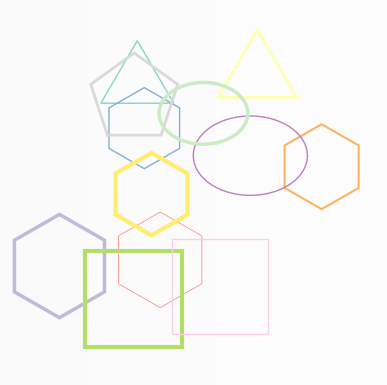[{"shape": "triangle", "thickness": 1, "radius": 0.54, "center": [0.354, 0.786]}, {"shape": "triangle", "thickness": 2, "radius": 0.58, "center": [0.664, 0.805]}, {"shape": "hexagon", "thickness": 2.5, "radius": 0.67, "center": [0.153, 0.309]}, {"shape": "hexagon", "thickness": 0.5, "radius": 0.62, "center": [0.413, 0.325]}, {"shape": "hexagon", "thickness": 1, "radius": 0.53, "center": [0.372, 0.667]}, {"shape": "hexagon", "thickness": 1.5, "radius": 0.55, "center": [0.83, 0.567]}, {"shape": "square", "thickness": 3, "radius": 0.63, "center": [0.344, 0.223]}, {"shape": "square", "thickness": 1, "radius": 0.62, "center": [0.567, 0.256]}, {"shape": "pentagon", "thickness": 2, "radius": 0.59, "center": [0.346, 0.744]}, {"shape": "oval", "thickness": 1, "radius": 0.74, "center": [0.646, 0.596]}, {"shape": "oval", "thickness": 2.5, "radius": 0.57, "center": [0.525, 0.706]}, {"shape": "hexagon", "thickness": 3, "radius": 0.54, "center": [0.391, 0.496]}]